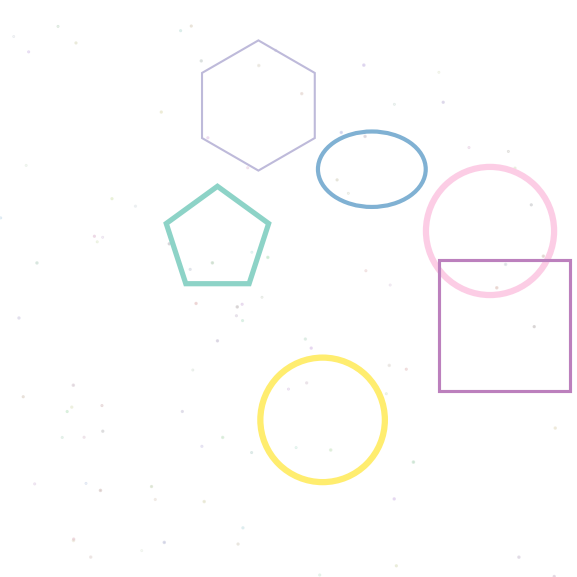[{"shape": "pentagon", "thickness": 2.5, "radius": 0.47, "center": [0.377, 0.583]}, {"shape": "hexagon", "thickness": 1, "radius": 0.56, "center": [0.447, 0.816]}, {"shape": "oval", "thickness": 2, "radius": 0.47, "center": [0.644, 0.706]}, {"shape": "circle", "thickness": 3, "radius": 0.55, "center": [0.849, 0.599]}, {"shape": "square", "thickness": 1.5, "radius": 0.57, "center": [0.874, 0.435]}, {"shape": "circle", "thickness": 3, "radius": 0.54, "center": [0.559, 0.272]}]